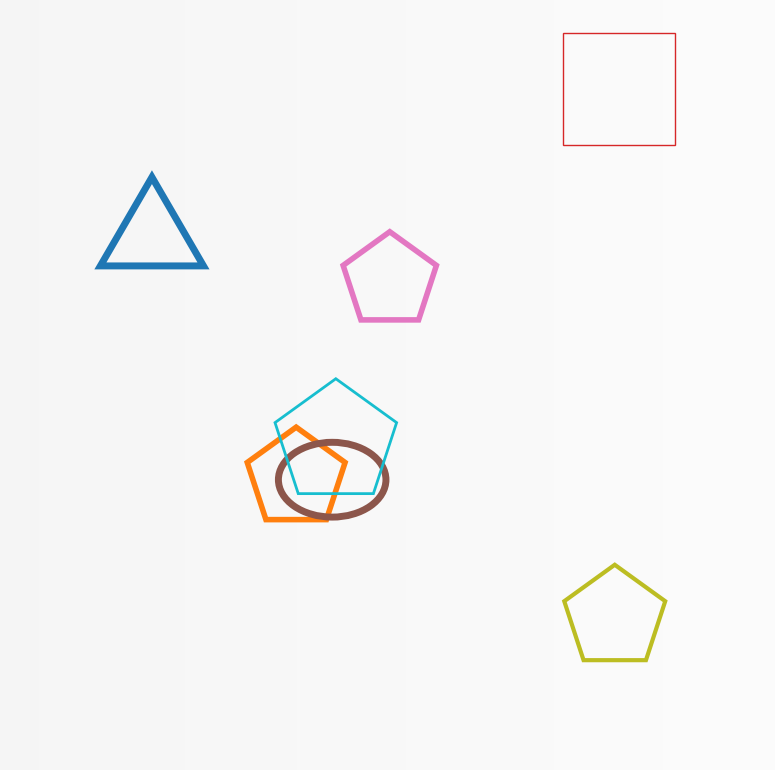[{"shape": "triangle", "thickness": 2.5, "radius": 0.38, "center": [0.196, 0.693]}, {"shape": "pentagon", "thickness": 2, "radius": 0.33, "center": [0.382, 0.379]}, {"shape": "square", "thickness": 0.5, "radius": 0.36, "center": [0.799, 0.884]}, {"shape": "oval", "thickness": 2.5, "radius": 0.35, "center": [0.429, 0.377]}, {"shape": "pentagon", "thickness": 2, "radius": 0.32, "center": [0.503, 0.636]}, {"shape": "pentagon", "thickness": 1.5, "radius": 0.34, "center": [0.793, 0.198]}, {"shape": "pentagon", "thickness": 1, "radius": 0.41, "center": [0.433, 0.426]}]